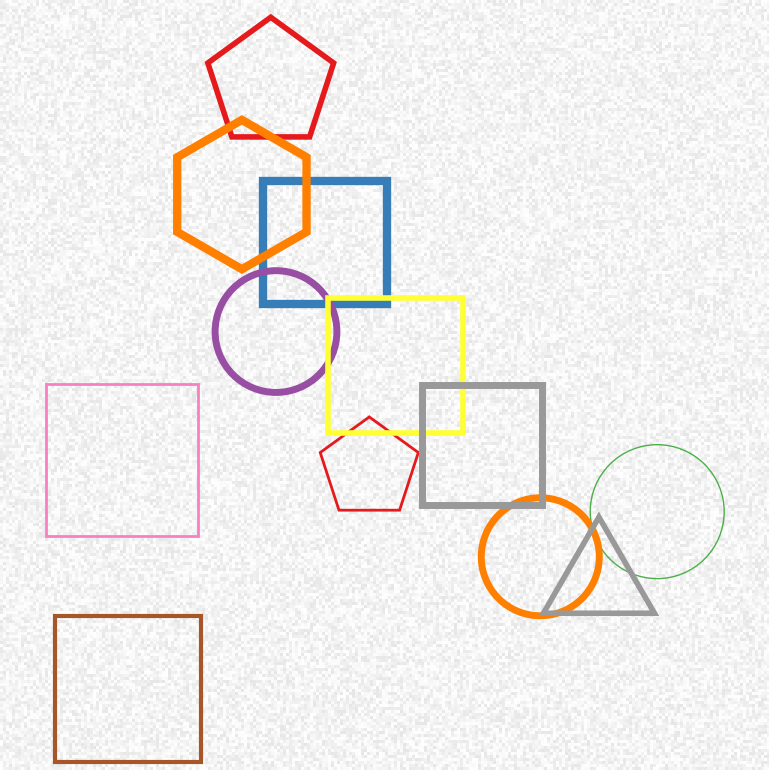[{"shape": "pentagon", "thickness": 2, "radius": 0.43, "center": [0.352, 0.892]}, {"shape": "pentagon", "thickness": 1, "radius": 0.33, "center": [0.48, 0.392]}, {"shape": "square", "thickness": 3, "radius": 0.4, "center": [0.422, 0.685]}, {"shape": "circle", "thickness": 0.5, "radius": 0.43, "center": [0.854, 0.336]}, {"shape": "circle", "thickness": 2.5, "radius": 0.4, "center": [0.358, 0.569]}, {"shape": "circle", "thickness": 2.5, "radius": 0.38, "center": [0.702, 0.277]}, {"shape": "hexagon", "thickness": 3, "radius": 0.48, "center": [0.314, 0.747]}, {"shape": "square", "thickness": 2, "radius": 0.44, "center": [0.513, 0.525]}, {"shape": "square", "thickness": 1.5, "radius": 0.47, "center": [0.166, 0.105]}, {"shape": "square", "thickness": 1, "radius": 0.49, "center": [0.159, 0.402]}, {"shape": "triangle", "thickness": 2, "radius": 0.42, "center": [0.778, 0.245]}, {"shape": "square", "thickness": 2.5, "radius": 0.39, "center": [0.626, 0.422]}]